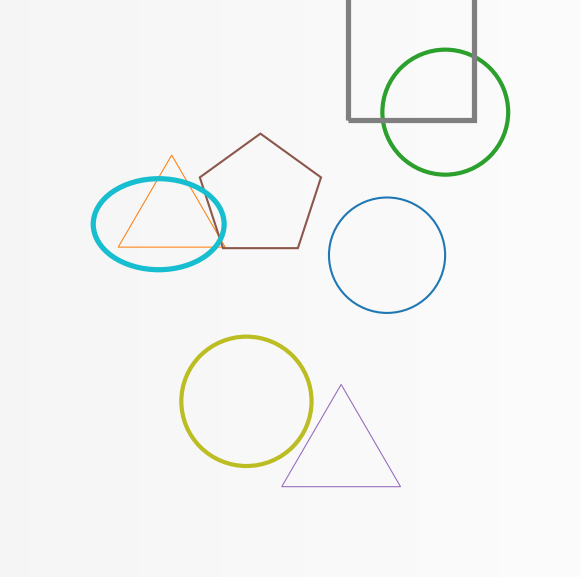[{"shape": "circle", "thickness": 1, "radius": 0.5, "center": [0.666, 0.557]}, {"shape": "triangle", "thickness": 0.5, "radius": 0.53, "center": [0.295, 0.624]}, {"shape": "circle", "thickness": 2, "radius": 0.54, "center": [0.766, 0.805]}, {"shape": "triangle", "thickness": 0.5, "radius": 0.59, "center": [0.587, 0.215]}, {"shape": "pentagon", "thickness": 1, "radius": 0.55, "center": [0.448, 0.658]}, {"shape": "square", "thickness": 2.5, "radius": 0.54, "center": [0.708, 0.899]}, {"shape": "circle", "thickness": 2, "radius": 0.56, "center": [0.424, 0.304]}, {"shape": "oval", "thickness": 2.5, "radius": 0.56, "center": [0.273, 0.611]}]